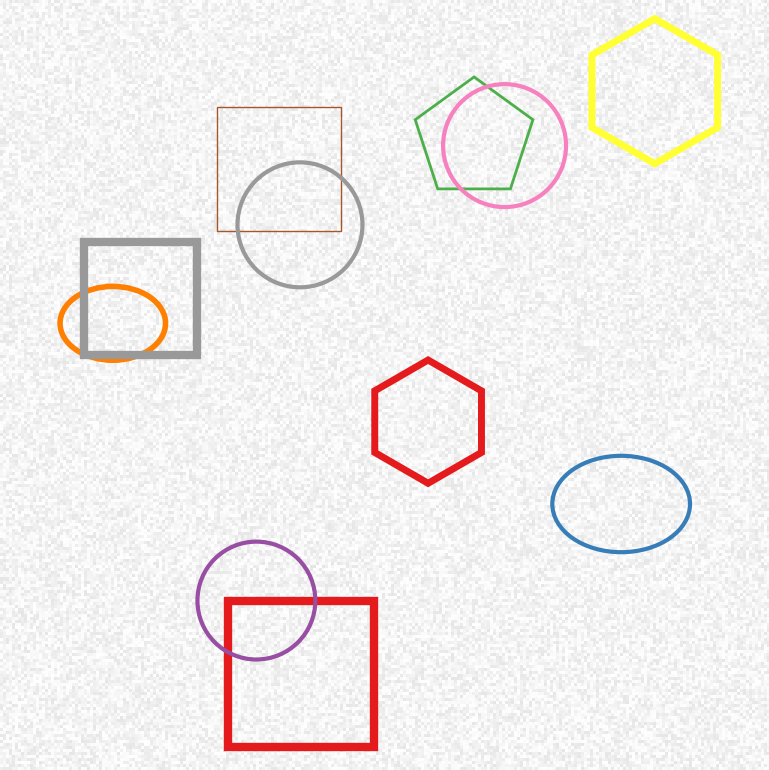[{"shape": "hexagon", "thickness": 2.5, "radius": 0.4, "center": [0.556, 0.452]}, {"shape": "square", "thickness": 3, "radius": 0.47, "center": [0.391, 0.125]}, {"shape": "oval", "thickness": 1.5, "radius": 0.45, "center": [0.807, 0.345]}, {"shape": "pentagon", "thickness": 1, "radius": 0.4, "center": [0.616, 0.82]}, {"shape": "circle", "thickness": 1.5, "radius": 0.38, "center": [0.333, 0.22]}, {"shape": "oval", "thickness": 2, "radius": 0.34, "center": [0.146, 0.58]}, {"shape": "hexagon", "thickness": 2.5, "radius": 0.47, "center": [0.85, 0.882]}, {"shape": "square", "thickness": 0.5, "radius": 0.4, "center": [0.362, 0.78]}, {"shape": "circle", "thickness": 1.5, "radius": 0.4, "center": [0.655, 0.811]}, {"shape": "square", "thickness": 3, "radius": 0.37, "center": [0.183, 0.612]}, {"shape": "circle", "thickness": 1.5, "radius": 0.41, "center": [0.39, 0.708]}]